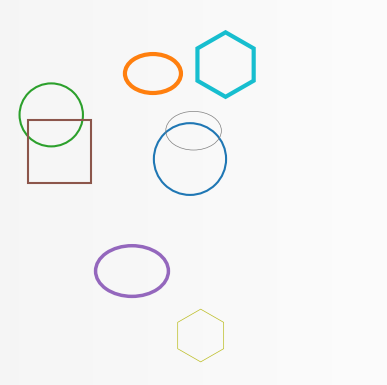[{"shape": "circle", "thickness": 1.5, "radius": 0.47, "center": [0.49, 0.587]}, {"shape": "oval", "thickness": 3, "radius": 0.36, "center": [0.395, 0.809]}, {"shape": "circle", "thickness": 1.5, "radius": 0.41, "center": [0.132, 0.702]}, {"shape": "oval", "thickness": 2.5, "radius": 0.47, "center": [0.341, 0.296]}, {"shape": "square", "thickness": 1.5, "radius": 0.41, "center": [0.154, 0.607]}, {"shape": "oval", "thickness": 0.5, "radius": 0.36, "center": [0.5, 0.661]}, {"shape": "hexagon", "thickness": 0.5, "radius": 0.34, "center": [0.518, 0.129]}, {"shape": "hexagon", "thickness": 3, "radius": 0.42, "center": [0.582, 0.832]}]